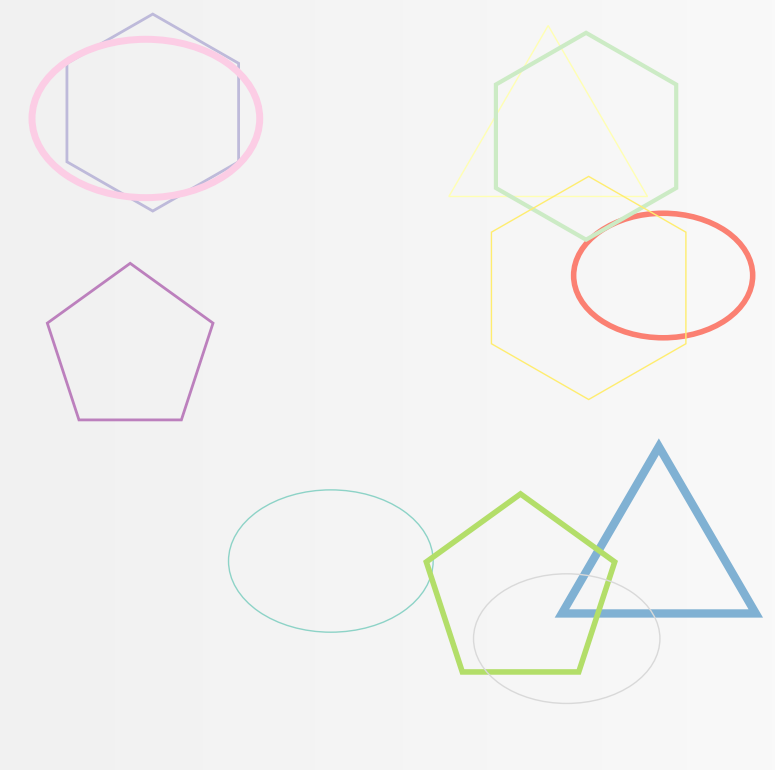[{"shape": "oval", "thickness": 0.5, "radius": 0.66, "center": [0.427, 0.271]}, {"shape": "triangle", "thickness": 0.5, "radius": 0.74, "center": [0.707, 0.819]}, {"shape": "hexagon", "thickness": 1, "radius": 0.64, "center": [0.197, 0.854]}, {"shape": "oval", "thickness": 2, "radius": 0.58, "center": [0.856, 0.642]}, {"shape": "triangle", "thickness": 3, "radius": 0.72, "center": [0.85, 0.276]}, {"shape": "pentagon", "thickness": 2, "radius": 0.64, "center": [0.672, 0.231]}, {"shape": "oval", "thickness": 2.5, "radius": 0.73, "center": [0.188, 0.846]}, {"shape": "oval", "thickness": 0.5, "radius": 0.6, "center": [0.731, 0.171]}, {"shape": "pentagon", "thickness": 1, "radius": 0.56, "center": [0.168, 0.546]}, {"shape": "hexagon", "thickness": 1.5, "radius": 0.67, "center": [0.756, 0.823]}, {"shape": "hexagon", "thickness": 0.5, "radius": 0.72, "center": [0.76, 0.626]}]